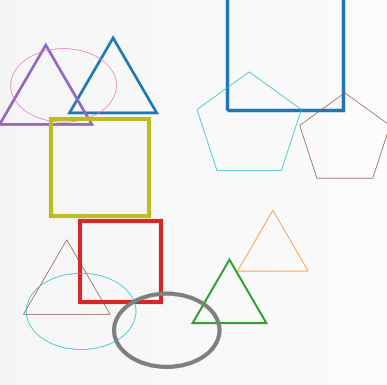[{"shape": "square", "thickness": 2.5, "radius": 0.74, "center": [0.736, 0.863]}, {"shape": "triangle", "thickness": 2, "radius": 0.65, "center": [0.292, 0.772]}, {"shape": "triangle", "thickness": 0.5, "radius": 0.53, "center": [0.704, 0.348]}, {"shape": "triangle", "thickness": 1.5, "radius": 0.55, "center": [0.592, 0.216]}, {"shape": "square", "thickness": 3, "radius": 0.52, "center": [0.312, 0.32]}, {"shape": "triangle", "thickness": 2, "radius": 0.69, "center": [0.118, 0.746]}, {"shape": "pentagon", "thickness": 0.5, "radius": 0.61, "center": [0.89, 0.636]}, {"shape": "triangle", "thickness": 0.5, "radius": 0.65, "center": [0.172, 0.248]}, {"shape": "oval", "thickness": 0.5, "radius": 0.68, "center": [0.164, 0.778]}, {"shape": "oval", "thickness": 3, "radius": 0.68, "center": [0.43, 0.142]}, {"shape": "square", "thickness": 3, "radius": 0.63, "center": [0.258, 0.565]}, {"shape": "pentagon", "thickness": 0.5, "radius": 0.71, "center": [0.643, 0.672]}, {"shape": "oval", "thickness": 0.5, "radius": 0.71, "center": [0.209, 0.191]}]